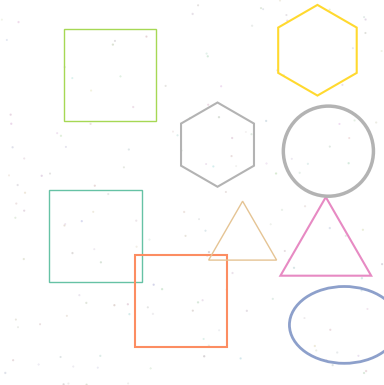[{"shape": "square", "thickness": 1, "radius": 0.6, "center": [0.247, 0.387]}, {"shape": "square", "thickness": 1.5, "radius": 0.6, "center": [0.47, 0.218]}, {"shape": "oval", "thickness": 2, "radius": 0.71, "center": [0.894, 0.156]}, {"shape": "triangle", "thickness": 1.5, "radius": 0.68, "center": [0.846, 0.352]}, {"shape": "square", "thickness": 1, "radius": 0.6, "center": [0.286, 0.805]}, {"shape": "hexagon", "thickness": 1.5, "radius": 0.59, "center": [0.825, 0.87]}, {"shape": "triangle", "thickness": 1, "radius": 0.51, "center": [0.63, 0.375]}, {"shape": "hexagon", "thickness": 1.5, "radius": 0.55, "center": [0.565, 0.624]}, {"shape": "circle", "thickness": 2.5, "radius": 0.59, "center": [0.853, 0.607]}]